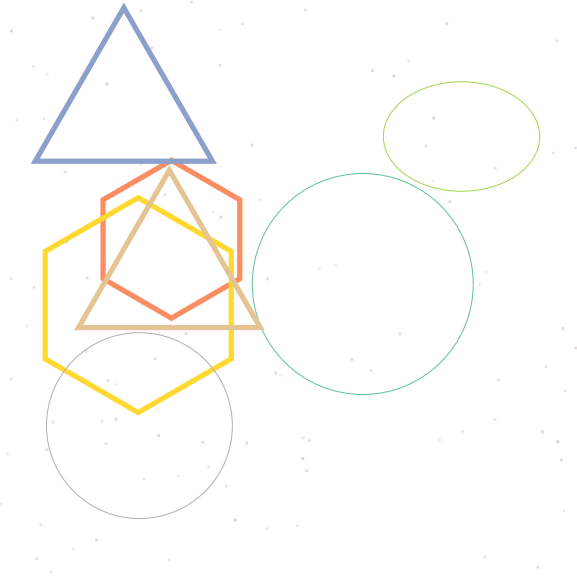[{"shape": "circle", "thickness": 0.5, "radius": 0.96, "center": [0.628, 0.507]}, {"shape": "hexagon", "thickness": 2.5, "radius": 0.68, "center": [0.297, 0.585]}, {"shape": "triangle", "thickness": 2.5, "radius": 0.89, "center": [0.214, 0.809]}, {"shape": "oval", "thickness": 0.5, "radius": 0.68, "center": [0.799, 0.763]}, {"shape": "hexagon", "thickness": 2.5, "radius": 0.93, "center": [0.239, 0.471]}, {"shape": "triangle", "thickness": 2.5, "radius": 0.91, "center": [0.293, 0.523]}, {"shape": "circle", "thickness": 0.5, "radius": 0.8, "center": [0.241, 0.262]}]